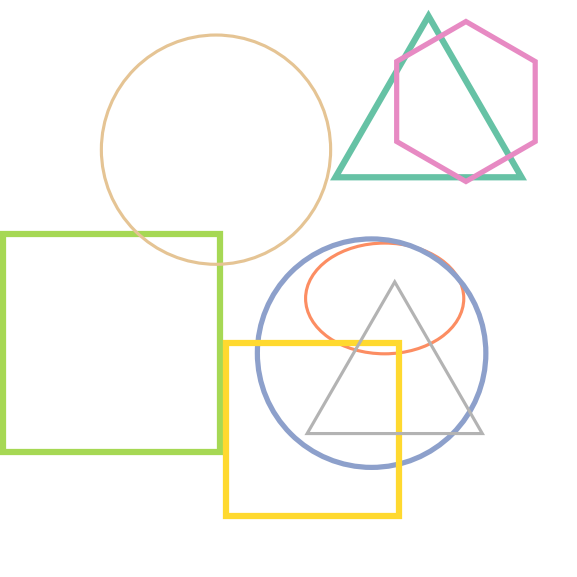[{"shape": "triangle", "thickness": 3, "radius": 0.93, "center": [0.742, 0.785]}, {"shape": "oval", "thickness": 1.5, "radius": 0.68, "center": [0.666, 0.482]}, {"shape": "circle", "thickness": 2.5, "radius": 0.99, "center": [0.643, 0.388]}, {"shape": "hexagon", "thickness": 2.5, "radius": 0.69, "center": [0.807, 0.823]}, {"shape": "square", "thickness": 3, "radius": 0.94, "center": [0.193, 0.405]}, {"shape": "square", "thickness": 3, "radius": 0.75, "center": [0.541, 0.255]}, {"shape": "circle", "thickness": 1.5, "radius": 0.99, "center": [0.374, 0.74]}, {"shape": "triangle", "thickness": 1.5, "radius": 0.88, "center": [0.684, 0.336]}]